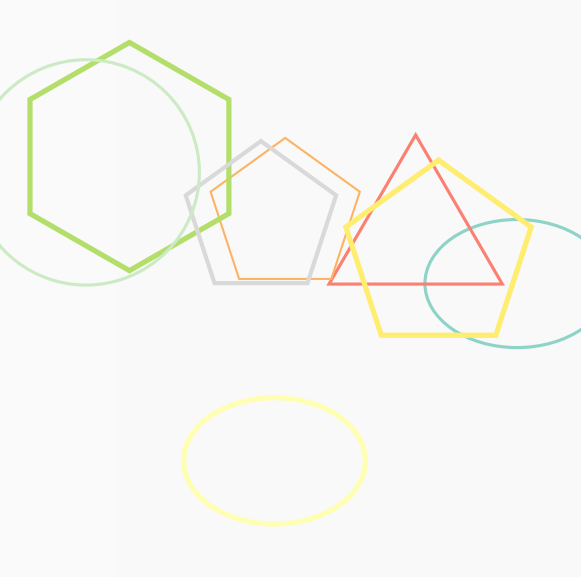[{"shape": "oval", "thickness": 1.5, "radius": 0.79, "center": [0.889, 0.508]}, {"shape": "oval", "thickness": 2.5, "radius": 0.78, "center": [0.472, 0.201]}, {"shape": "triangle", "thickness": 1.5, "radius": 0.86, "center": [0.715, 0.593]}, {"shape": "pentagon", "thickness": 1, "radius": 0.67, "center": [0.491, 0.625]}, {"shape": "hexagon", "thickness": 2.5, "radius": 0.99, "center": [0.223, 0.728]}, {"shape": "pentagon", "thickness": 2, "radius": 0.68, "center": [0.449, 0.619]}, {"shape": "circle", "thickness": 1.5, "radius": 0.98, "center": [0.148, 0.701]}, {"shape": "pentagon", "thickness": 2.5, "radius": 0.84, "center": [0.754, 0.554]}]